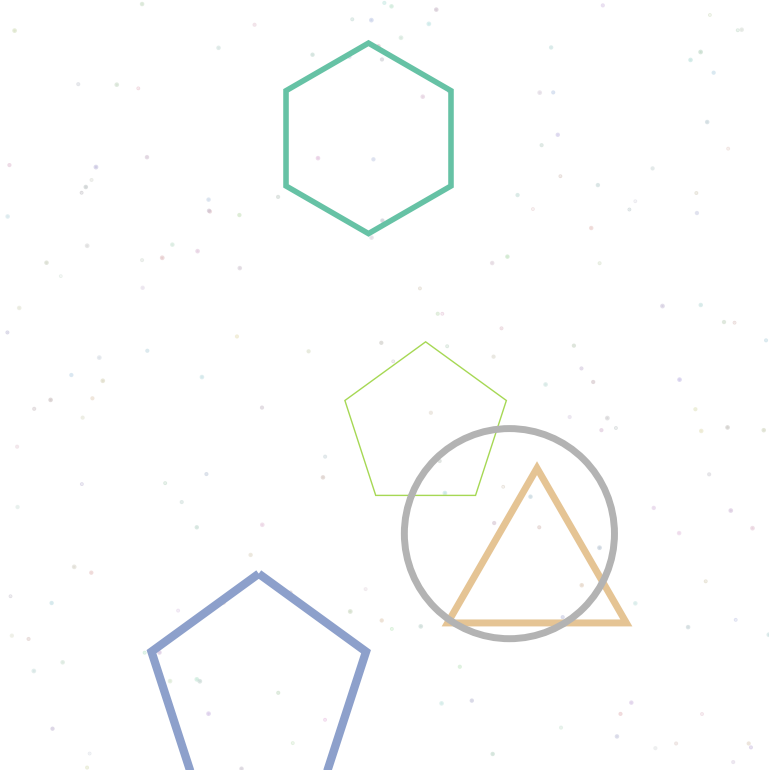[{"shape": "hexagon", "thickness": 2, "radius": 0.62, "center": [0.479, 0.82]}, {"shape": "pentagon", "thickness": 3, "radius": 0.73, "center": [0.336, 0.108]}, {"shape": "pentagon", "thickness": 0.5, "radius": 0.55, "center": [0.553, 0.446]}, {"shape": "triangle", "thickness": 2.5, "radius": 0.67, "center": [0.697, 0.258]}, {"shape": "circle", "thickness": 2.5, "radius": 0.68, "center": [0.662, 0.307]}]